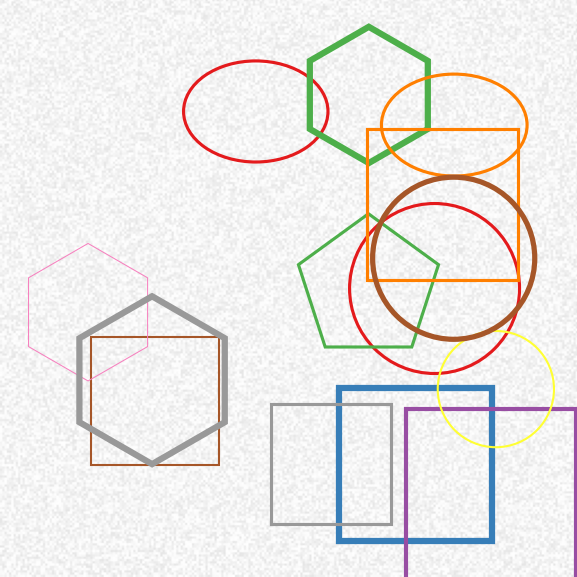[{"shape": "circle", "thickness": 1.5, "radius": 0.74, "center": [0.752, 0.5]}, {"shape": "oval", "thickness": 1.5, "radius": 0.63, "center": [0.443, 0.806]}, {"shape": "square", "thickness": 3, "radius": 0.66, "center": [0.72, 0.194]}, {"shape": "pentagon", "thickness": 1.5, "radius": 0.64, "center": [0.638, 0.501]}, {"shape": "hexagon", "thickness": 3, "radius": 0.59, "center": [0.639, 0.835]}, {"shape": "square", "thickness": 2, "radius": 0.74, "center": [0.85, 0.144]}, {"shape": "oval", "thickness": 1.5, "radius": 0.63, "center": [0.787, 0.783]}, {"shape": "square", "thickness": 1.5, "radius": 0.65, "center": [0.767, 0.646]}, {"shape": "circle", "thickness": 1, "radius": 0.5, "center": [0.859, 0.325]}, {"shape": "circle", "thickness": 2.5, "radius": 0.7, "center": [0.786, 0.552]}, {"shape": "square", "thickness": 1, "radius": 0.55, "center": [0.269, 0.304]}, {"shape": "hexagon", "thickness": 0.5, "radius": 0.6, "center": [0.152, 0.459]}, {"shape": "hexagon", "thickness": 3, "radius": 0.73, "center": [0.263, 0.341]}, {"shape": "square", "thickness": 1.5, "radius": 0.52, "center": [0.573, 0.196]}]